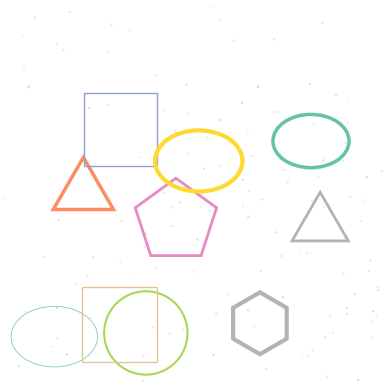[{"shape": "oval", "thickness": 2.5, "radius": 0.49, "center": [0.808, 0.634]}, {"shape": "oval", "thickness": 0.5, "radius": 0.56, "center": [0.141, 0.126]}, {"shape": "triangle", "thickness": 2.5, "radius": 0.45, "center": [0.217, 0.501]}, {"shape": "square", "thickness": 1, "radius": 0.48, "center": [0.313, 0.664]}, {"shape": "pentagon", "thickness": 2, "radius": 0.56, "center": [0.457, 0.426]}, {"shape": "circle", "thickness": 1.5, "radius": 0.54, "center": [0.379, 0.135]}, {"shape": "oval", "thickness": 3, "radius": 0.57, "center": [0.516, 0.582]}, {"shape": "square", "thickness": 1, "radius": 0.49, "center": [0.31, 0.157]}, {"shape": "hexagon", "thickness": 3, "radius": 0.4, "center": [0.675, 0.16]}, {"shape": "triangle", "thickness": 2, "radius": 0.42, "center": [0.832, 0.416]}]